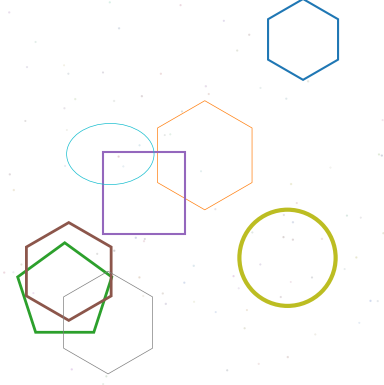[{"shape": "hexagon", "thickness": 1.5, "radius": 0.52, "center": [0.787, 0.898]}, {"shape": "hexagon", "thickness": 0.5, "radius": 0.71, "center": [0.532, 0.597]}, {"shape": "pentagon", "thickness": 2, "radius": 0.64, "center": [0.168, 0.241]}, {"shape": "square", "thickness": 1.5, "radius": 0.53, "center": [0.373, 0.499]}, {"shape": "hexagon", "thickness": 2, "radius": 0.64, "center": [0.179, 0.295]}, {"shape": "hexagon", "thickness": 0.5, "radius": 0.67, "center": [0.281, 0.162]}, {"shape": "circle", "thickness": 3, "radius": 0.62, "center": [0.747, 0.33]}, {"shape": "oval", "thickness": 0.5, "radius": 0.57, "center": [0.287, 0.6]}]